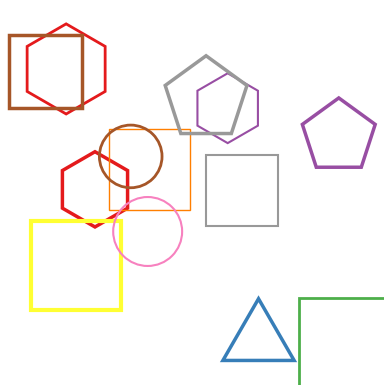[{"shape": "hexagon", "thickness": 2.5, "radius": 0.49, "center": [0.247, 0.508]}, {"shape": "hexagon", "thickness": 2, "radius": 0.59, "center": [0.172, 0.821]}, {"shape": "triangle", "thickness": 2.5, "radius": 0.53, "center": [0.671, 0.117]}, {"shape": "square", "thickness": 2, "radius": 0.6, "center": [0.896, 0.106]}, {"shape": "hexagon", "thickness": 1.5, "radius": 0.45, "center": [0.591, 0.719]}, {"shape": "pentagon", "thickness": 2.5, "radius": 0.5, "center": [0.88, 0.646]}, {"shape": "square", "thickness": 1, "radius": 0.53, "center": [0.388, 0.56]}, {"shape": "square", "thickness": 3, "radius": 0.58, "center": [0.197, 0.31]}, {"shape": "circle", "thickness": 2, "radius": 0.41, "center": [0.339, 0.594]}, {"shape": "square", "thickness": 2.5, "radius": 0.48, "center": [0.118, 0.815]}, {"shape": "circle", "thickness": 1.5, "radius": 0.45, "center": [0.384, 0.399]}, {"shape": "square", "thickness": 1.5, "radius": 0.46, "center": [0.628, 0.506]}, {"shape": "pentagon", "thickness": 2.5, "radius": 0.56, "center": [0.535, 0.744]}]